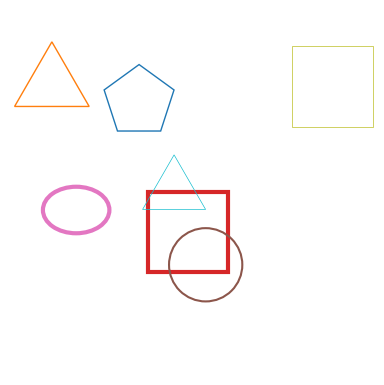[{"shape": "pentagon", "thickness": 1, "radius": 0.48, "center": [0.361, 0.737]}, {"shape": "triangle", "thickness": 1, "radius": 0.56, "center": [0.135, 0.779]}, {"shape": "square", "thickness": 3, "radius": 0.52, "center": [0.488, 0.398]}, {"shape": "circle", "thickness": 1.5, "radius": 0.48, "center": [0.534, 0.312]}, {"shape": "oval", "thickness": 3, "radius": 0.43, "center": [0.198, 0.455]}, {"shape": "square", "thickness": 0.5, "radius": 0.53, "center": [0.864, 0.775]}, {"shape": "triangle", "thickness": 0.5, "radius": 0.47, "center": [0.452, 0.503]}]